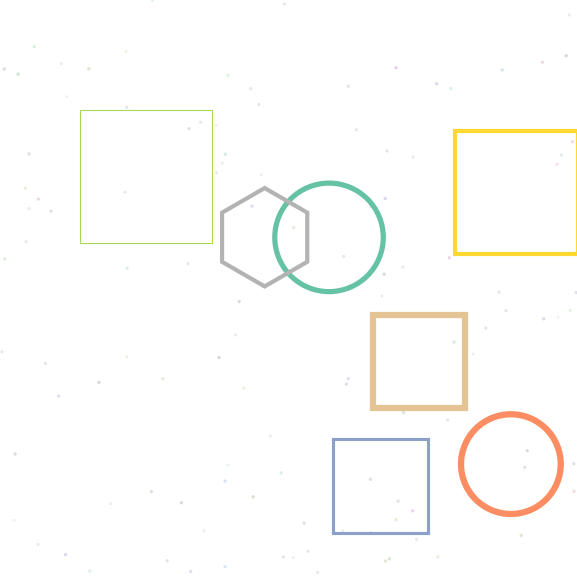[{"shape": "circle", "thickness": 2.5, "radius": 0.47, "center": [0.57, 0.588]}, {"shape": "circle", "thickness": 3, "radius": 0.43, "center": [0.885, 0.195]}, {"shape": "square", "thickness": 1.5, "radius": 0.41, "center": [0.659, 0.157]}, {"shape": "square", "thickness": 0.5, "radius": 0.58, "center": [0.253, 0.694]}, {"shape": "square", "thickness": 2, "radius": 0.53, "center": [0.894, 0.665]}, {"shape": "square", "thickness": 3, "radius": 0.4, "center": [0.725, 0.373]}, {"shape": "hexagon", "thickness": 2, "radius": 0.43, "center": [0.458, 0.588]}]